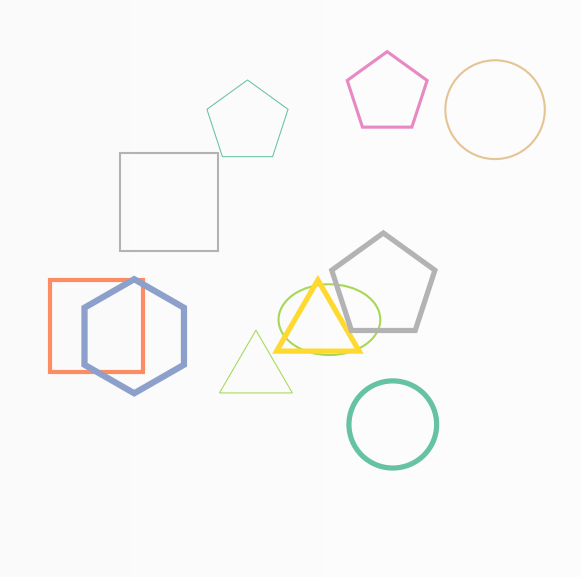[{"shape": "pentagon", "thickness": 0.5, "radius": 0.37, "center": [0.426, 0.787]}, {"shape": "circle", "thickness": 2.5, "radius": 0.38, "center": [0.676, 0.264]}, {"shape": "square", "thickness": 2, "radius": 0.4, "center": [0.166, 0.435]}, {"shape": "hexagon", "thickness": 3, "radius": 0.49, "center": [0.231, 0.417]}, {"shape": "pentagon", "thickness": 1.5, "radius": 0.36, "center": [0.666, 0.837]}, {"shape": "triangle", "thickness": 0.5, "radius": 0.36, "center": [0.44, 0.355]}, {"shape": "oval", "thickness": 1, "radius": 0.44, "center": [0.567, 0.446]}, {"shape": "triangle", "thickness": 2.5, "radius": 0.41, "center": [0.547, 0.432]}, {"shape": "circle", "thickness": 1, "radius": 0.43, "center": [0.852, 0.809]}, {"shape": "square", "thickness": 1, "radius": 0.42, "center": [0.29, 0.65]}, {"shape": "pentagon", "thickness": 2.5, "radius": 0.47, "center": [0.659, 0.502]}]